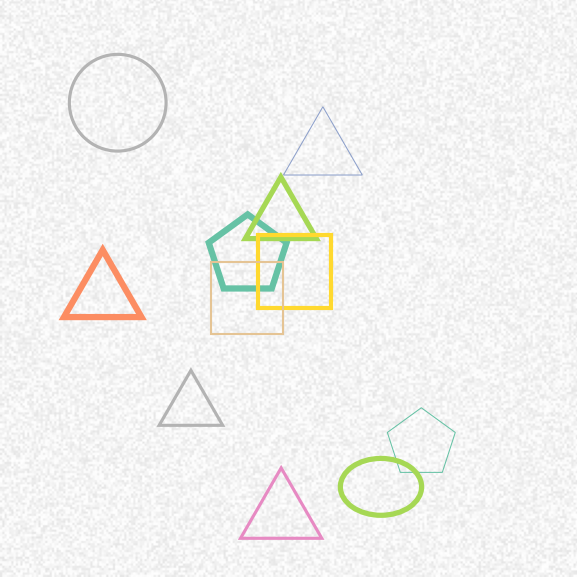[{"shape": "pentagon", "thickness": 3, "radius": 0.35, "center": [0.429, 0.557]}, {"shape": "pentagon", "thickness": 0.5, "radius": 0.31, "center": [0.73, 0.231]}, {"shape": "triangle", "thickness": 3, "radius": 0.39, "center": [0.178, 0.489]}, {"shape": "triangle", "thickness": 0.5, "radius": 0.39, "center": [0.559, 0.735]}, {"shape": "triangle", "thickness": 1.5, "radius": 0.41, "center": [0.487, 0.108]}, {"shape": "triangle", "thickness": 2.5, "radius": 0.36, "center": [0.486, 0.622]}, {"shape": "oval", "thickness": 2.5, "radius": 0.35, "center": [0.66, 0.156]}, {"shape": "square", "thickness": 2, "radius": 0.31, "center": [0.51, 0.529]}, {"shape": "square", "thickness": 1, "radius": 0.31, "center": [0.428, 0.482]}, {"shape": "triangle", "thickness": 1.5, "radius": 0.32, "center": [0.331, 0.294]}, {"shape": "circle", "thickness": 1.5, "radius": 0.42, "center": [0.204, 0.821]}]